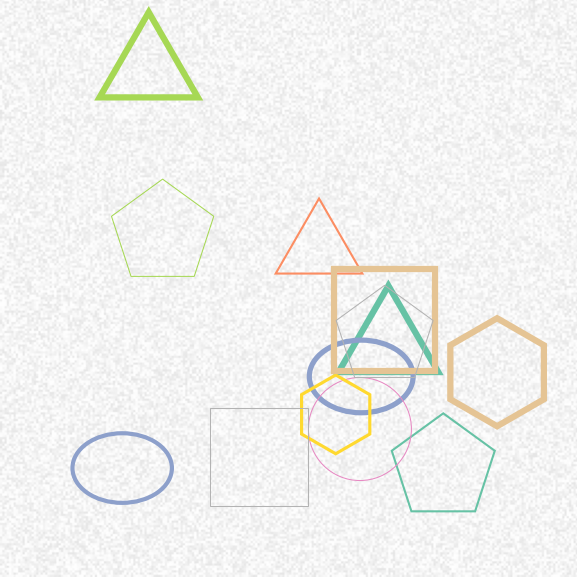[{"shape": "triangle", "thickness": 3, "radius": 0.5, "center": [0.673, 0.405]}, {"shape": "pentagon", "thickness": 1, "radius": 0.47, "center": [0.768, 0.19]}, {"shape": "triangle", "thickness": 1, "radius": 0.43, "center": [0.552, 0.569]}, {"shape": "oval", "thickness": 2, "radius": 0.43, "center": [0.212, 0.189]}, {"shape": "oval", "thickness": 2.5, "radius": 0.45, "center": [0.625, 0.347]}, {"shape": "circle", "thickness": 0.5, "radius": 0.45, "center": [0.623, 0.256]}, {"shape": "triangle", "thickness": 3, "radius": 0.49, "center": [0.258, 0.88]}, {"shape": "pentagon", "thickness": 0.5, "radius": 0.47, "center": [0.282, 0.596]}, {"shape": "hexagon", "thickness": 1.5, "radius": 0.34, "center": [0.581, 0.282]}, {"shape": "hexagon", "thickness": 3, "radius": 0.47, "center": [0.861, 0.355]}, {"shape": "square", "thickness": 3, "radius": 0.44, "center": [0.665, 0.445]}, {"shape": "pentagon", "thickness": 0.5, "radius": 0.44, "center": [0.666, 0.417]}, {"shape": "square", "thickness": 0.5, "radius": 0.43, "center": [0.448, 0.208]}]